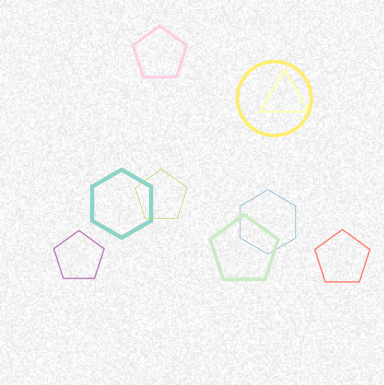[{"shape": "hexagon", "thickness": 3, "radius": 0.44, "center": [0.316, 0.471]}, {"shape": "triangle", "thickness": 1.5, "radius": 0.37, "center": [0.738, 0.746]}, {"shape": "pentagon", "thickness": 1, "radius": 0.38, "center": [0.889, 0.329]}, {"shape": "hexagon", "thickness": 0.5, "radius": 0.42, "center": [0.696, 0.423]}, {"shape": "pentagon", "thickness": 0.5, "radius": 0.36, "center": [0.419, 0.49]}, {"shape": "pentagon", "thickness": 2, "radius": 0.37, "center": [0.415, 0.859]}, {"shape": "pentagon", "thickness": 1, "radius": 0.34, "center": [0.205, 0.333]}, {"shape": "pentagon", "thickness": 2.5, "radius": 0.46, "center": [0.634, 0.35]}, {"shape": "circle", "thickness": 2.5, "radius": 0.48, "center": [0.713, 0.744]}]